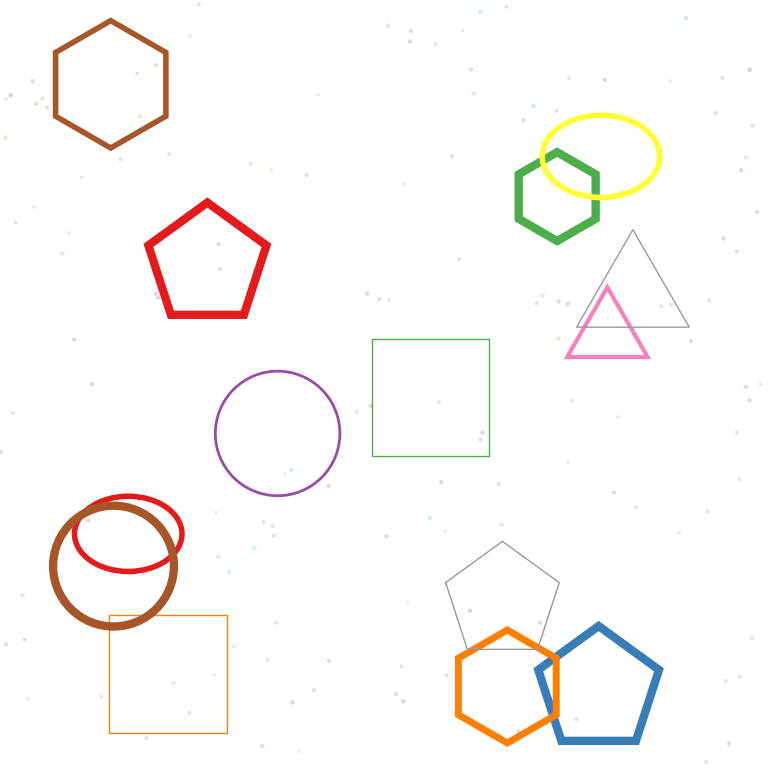[{"shape": "pentagon", "thickness": 3, "radius": 0.4, "center": [0.269, 0.656]}, {"shape": "oval", "thickness": 2, "radius": 0.35, "center": [0.167, 0.307]}, {"shape": "pentagon", "thickness": 3, "radius": 0.41, "center": [0.777, 0.105]}, {"shape": "square", "thickness": 0.5, "radius": 0.38, "center": [0.559, 0.484]}, {"shape": "hexagon", "thickness": 3, "radius": 0.29, "center": [0.724, 0.745]}, {"shape": "circle", "thickness": 1, "radius": 0.4, "center": [0.361, 0.437]}, {"shape": "hexagon", "thickness": 2.5, "radius": 0.37, "center": [0.659, 0.108]}, {"shape": "square", "thickness": 0.5, "radius": 0.38, "center": [0.218, 0.125]}, {"shape": "oval", "thickness": 2, "radius": 0.38, "center": [0.78, 0.797]}, {"shape": "circle", "thickness": 3, "radius": 0.39, "center": [0.147, 0.265]}, {"shape": "hexagon", "thickness": 2, "radius": 0.41, "center": [0.144, 0.89]}, {"shape": "triangle", "thickness": 1.5, "radius": 0.3, "center": [0.789, 0.566]}, {"shape": "triangle", "thickness": 0.5, "radius": 0.42, "center": [0.822, 0.617]}, {"shape": "pentagon", "thickness": 0.5, "radius": 0.39, "center": [0.653, 0.219]}]